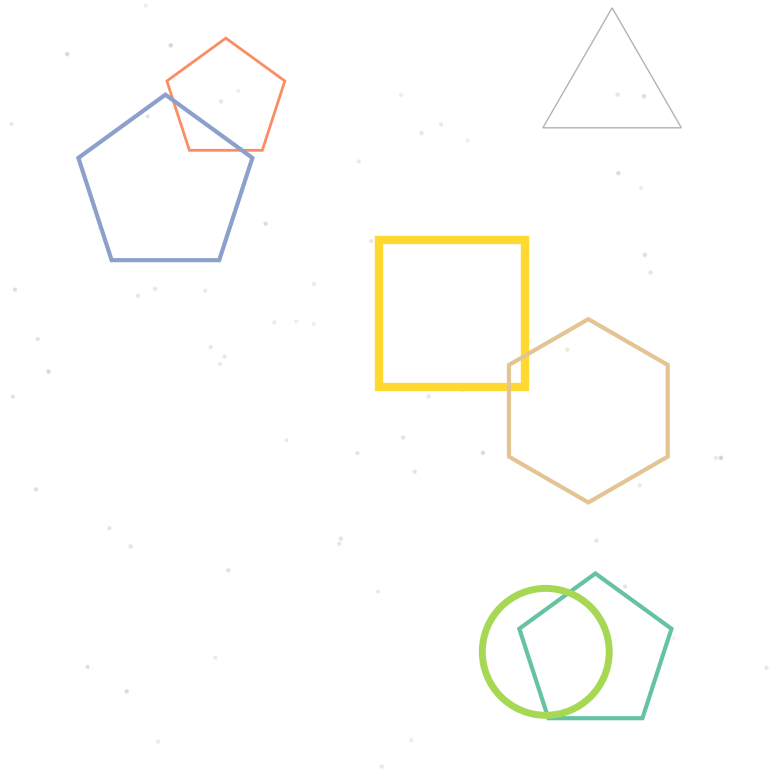[{"shape": "pentagon", "thickness": 1.5, "radius": 0.52, "center": [0.773, 0.151]}, {"shape": "pentagon", "thickness": 1, "radius": 0.4, "center": [0.293, 0.87]}, {"shape": "pentagon", "thickness": 1.5, "radius": 0.59, "center": [0.215, 0.758]}, {"shape": "circle", "thickness": 2.5, "radius": 0.41, "center": [0.709, 0.153]}, {"shape": "square", "thickness": 3, "radius": 0.48, "center": [0.587, 0.593]}, {"shape": "hexagon", "thickness": 1.5, "radius": 0.6, "center": [0.764, 0.467]}, {"shape": "triangle", "thickness": 0.5, "radius": 0.52, "center": [0.795, 0.886]}]